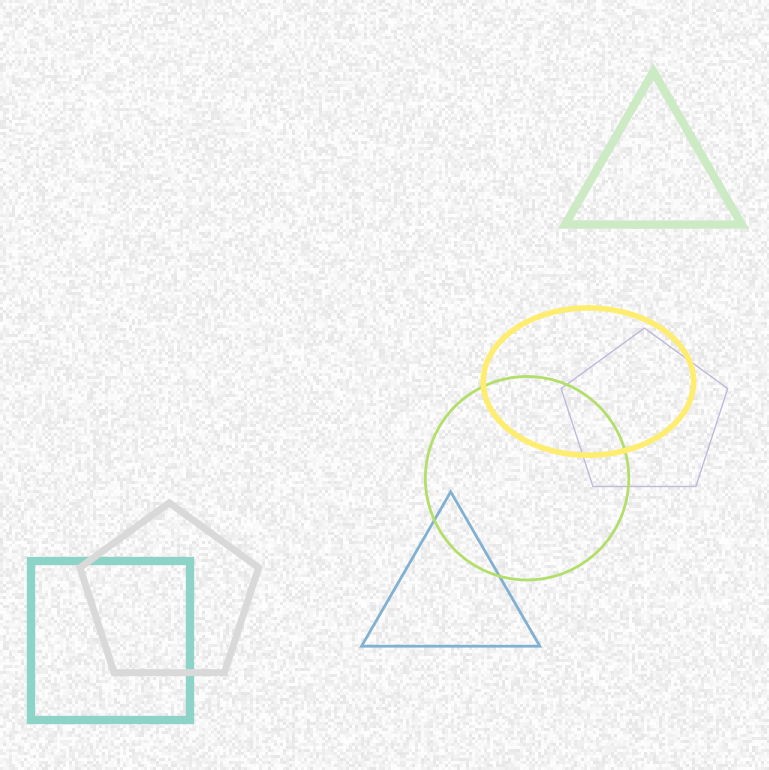[{"shape": "square", "thickness": 3, "radius": 0.51, "center": [0.144, 0.168]}, {"shape": "pentagon", "thickness": 0.5, "radius": 0.57, "center": [0.837, 0.46]}, {"shape": "triangle", "thickness": 1, "radius": 0.67, "center": [0.585, 0.228]}, {"shape": "circle", "thickness": 1, "radius": 0.66, "center": [0.684, 0.379]}, {"shape": "pentagon", "thickness": 2.5, "radius": 0.61, "center": [0.22, 0.225]}, {"shape": "triangle", "thickness": 3, "radius": 0.66, "center": [0.849, 0.775]}, {"shape": "oval", "thickness": 2, "radius": 0.68, "center": [0.764, 0.504]}]